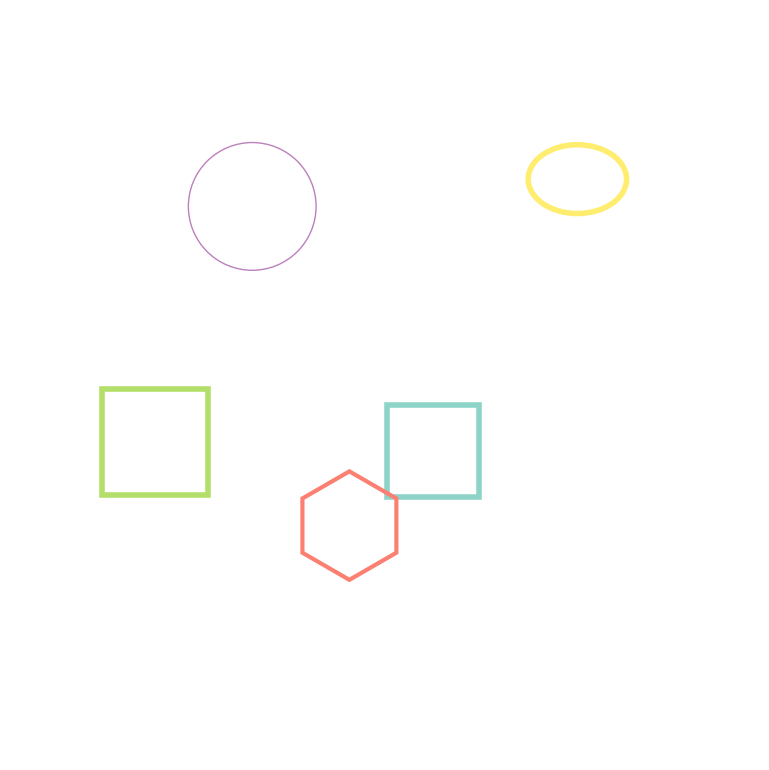[{"shape": "square", "thickness": 2, "radius": 0.3, "center": [0.563, 0.414]}, {"shape": "hexagon", "thickness": 1.5, "radius": 0.35, "center": [0.454, 0.317]}, {"shape": "square", "thickness": 2, "radius": 0.35, "center": [0.202, 0.426]}, {"shape": "circle", "thickness": 0.5, "radius": 0.41, "center": [0.328, 0.732]}, {"shape": "oval", "thickness": 2, "radius": 0.32, "center": [0.75, 0.767]}]